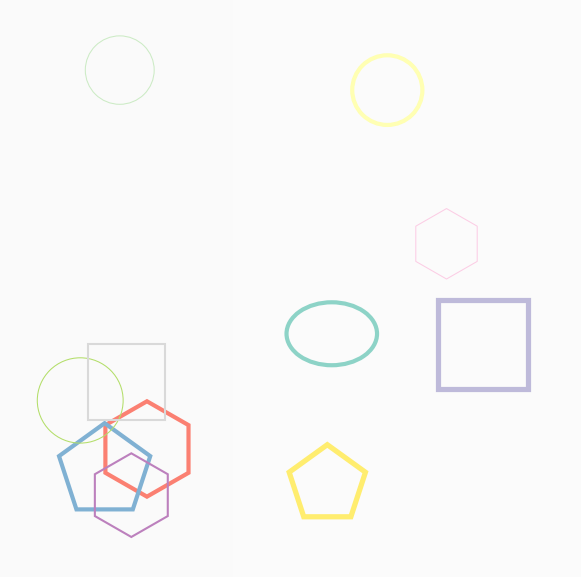[{"shape": "oval", "thickness": 2, "radius": 0.39, "center": [0.571, 0.421]}, {"shape": "circle", "thickness": 2, "radius": 0.3, "center": [0.666, 0.843]}, {"shape": "square", "thickness": 2.5, "radius": 0.39, "center": [0.831, 0.403]}, {"shape": "hexagon", "thickness": 2, "radius": 0.41, "center": [0.253, 0.222]}, {"shape": "pentagon", "thickness": 2, "radius": 0.41, "center": [0.18, 0.184]}, {"shape": "circle", "thickness": 0.5, "radius": 0.37, "center": [0.138, 0.306]}, {"shape": "hexagon", "thickness": 0.5, "radius": 0.3, "center": [0.768, 0.577]}, {"shape": "square", "thickness": 1, "radius": 0.33, "center": [0.217, 0.337]}, {"shape": "hexagon", "thickness": 1, "radius": 0.36, "center": [0.226, 0.142]}, {"shape": "circle", "thickness": 0.5, "radius": 0.3, "center": [0.206, 0.878]}, {"shape": "pentagon", "thickness": 2.5, "radius": 0.34, "center": [0.563, 0.16]}]